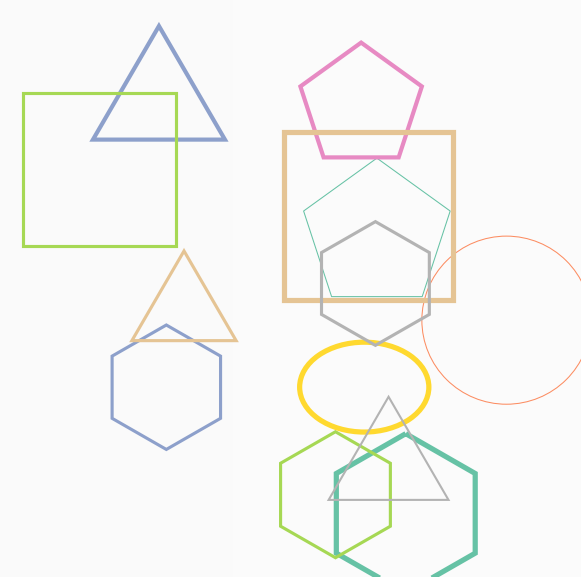[{"shape": "pentagon", "thickness": 0.5, "radius": 0.66, "center": [0.648, 0.593]}, {"shape": "hexagon", "thickness": 2.5, "radius": 0.69, "center": [0.698, 0.11]}, {"shape": "circle", "thickness": 0.5, "radius": 0.73, "center": [0.871, 0.445]}, {"shape": "hexagon", "thickness": 1.5, "radius": 0.54, "center": [0.286, 0.329]}, {"shape": "triangle", "thickness": 2, "radius": 0.66, "center": [0.273, 0.823]}, {"shape": "pentagon", "thickness": 2, "radius": 0.55, "center": [0.621, 0.815]}, {"shape": "square", "thickness": 1.5, "radius": 0.66, "center": [0.171, 0.706]}, {"shape": "hexagon", "thickness": 1.5, "radius": 0.55, "center": [0.577, 0.142]}, {"shape": "oval", "thickness": 2.5, "radius": 0.56, "center": [0.627, 0.329]}, {"shape": "square", "thickness": 2.5, "radius": 0.73, "center": [0.635, 0.625]}, {"shape": "triangle", "thickness": 1.5, "radius": 0.52, "center": [0.317, 0.461]}, {"shape": "hexagon", "thickness": 1.5, "radius": 0.54, "center": [0.646, 0.508]}, {"shape": "triangle", "thickness": 1, "radius": 0.6, "center": [0.668, 0.193]}]